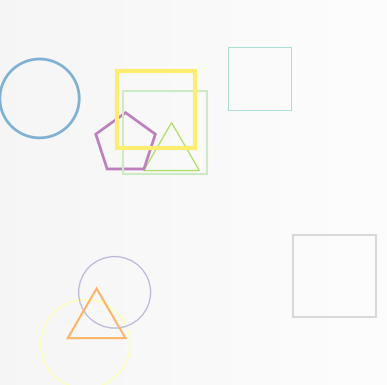[{"shape": "square", "thickness": 0.5, "radius": 0.41, "center": [0.67, 0.796]}, {"shape": "circle", "thickness": 1, "radius": 0.58, "center": [0.22, 0.106]}, {"shape": "circle", "thickness": 1, "radius": 0.46, "center": [0.296, 0.241]}, {"shape": "circle", "thickness": 2, "radius": 0.51, "center": [0.102, 0.744]}, {"shape": "triangle", "thickness": 1.5, "radius": 0.43, "center": [0.249, 0.165]}, {"shape": "triangle", "thickness": 1, "radius": 0.42, "center": [0.443, 0.598]}, {"shape": "square", "thickness": 1.5, "radius": 0.53, "center": [0.863, 0.283]}, {"shape": "pentagon", "thickness": 2, "radius": 0.4, "center": [0.324, 0.627]}, {"shape": "square", "thickness": 1.5, "radius": 0.54, "center": [0.426, 0.656]}, {"shape": "square", "thickness": 3, "radius": 0.5, "center": [0.403, 0.715]}]